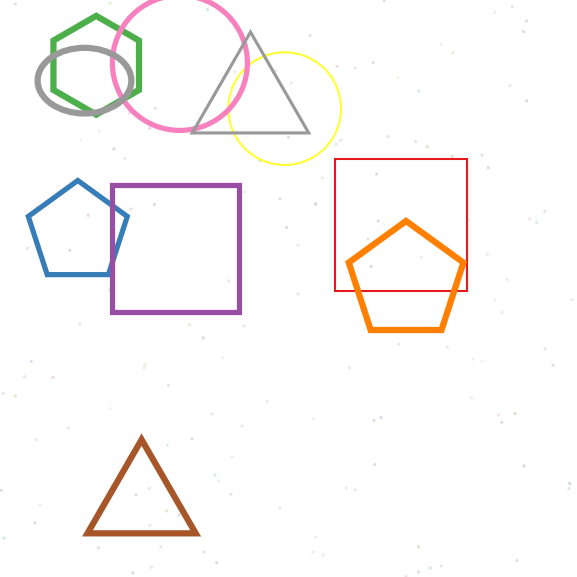[{"shape": "square", "thickness": 1, "radius": 0.57, "center": [0.694, 0.609]}, {"shape": "pentagon", "thickness": 2.5, "radius": 0.45, "center": [0.135, 0.596]}, {"shape": "hexagon", "thickness": 3, "radius": 0.43, "center": [0.167, 0.886]}, {"shape": "square", "thickness": 2.5, "radius": 0.55, "center": [0.304, 0.568]}, {"shape": "pentagon", "thickness": 3, "radius": 0.52, "center": [0.703, 0.512]}, {"shape": "circle", "thickness": 1, "radius": 0.49, "center": [0.493, 0.811]}, {"shape": "triangle", "thickness": 3, "radius": 0.54, "center": [0.245, 0.13]}, {"shape": "circle", "thickness": 2.5, "radius": 0.58, "center": [0.311, 0.89]}, {"shape": "oval", "thickness": 3, "radius": 0.41, "center": [0.146, 0.859]}, {"shape": "triangle", "thickness": 1.5, "radius": 0.58, "center": [0.434, 0.827]}]